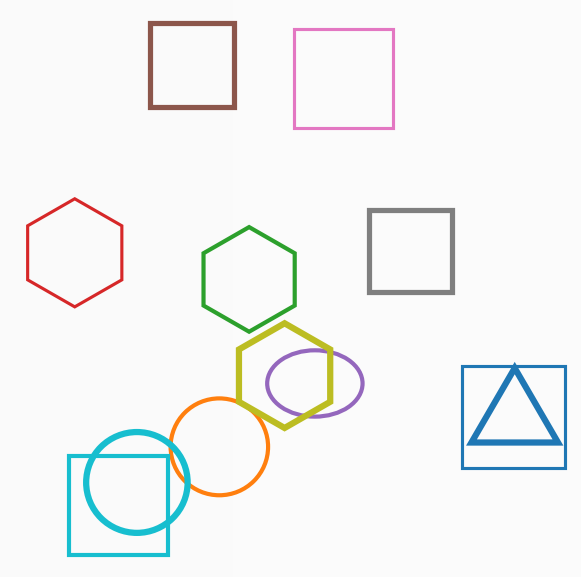[{"shape": "triangle", "thickness": 3, "radius": 0.43, "center": [0.886, 0.276]}, {"shape": "square", "thickness": 1.5, "radius": 0.44, "center": [0.883, 0.277]}, {"shape": "circle", "thickness": 2, "radius": 0.42, "center": [0.377, 0.225]}, {"shape": "hexagon", "thickness": 2, "radius": 0.45, "center": [0.429, 0.515]}, {"shape": "hexagon", "thickness": 1.5, "radius": 0.47, "center": [0.129, 0.561]}, {"shape": "oval", "thickness": 2, "radius": 0.41, "center": [0.542, 0.335]}, {"shape": "square", "thickness": 2.5, "radius": 0.36, "center": [0.33, 0.887]}, {"shape": "square", "thickness": 1.5, "radius": 0.43, "center": [0.592, 0.863]}, {"shape": "square", "thickness": 2.5, "radius": 0.36, "center": [0.706, 0.565]}, {"shape": "hexagon", "thickness": 3, "radius": 0.45, "center": [0.49, 0.349]}, {"shape": "square", "thickness": 2, "radius": 0.43, "center": [0.204, 0.123]}, {"shape": "circle", "thickness": 3, "radius": 0.44, "center": [0.236, 0.164]}]